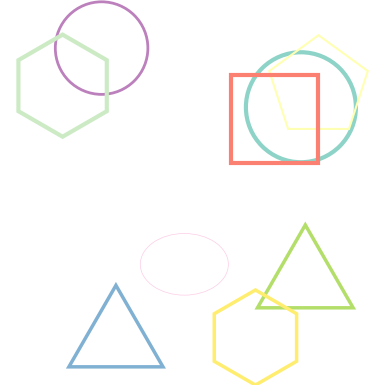[{"shape": "circle", "thickness": 3, "radius": 0.71, "center": [0.782, 0.721]}, {"shape": "pentagon", "thickness": 1.5, "radius": 0.67, "center": [0.827, 0.774]}, {"shape": "square", "thickness": 3, "radius": 0.57, "center": [0.713, 0.691]}, {"shape": "triangle", "thickness": 2.5, "radius": 0.71, "center": [0.301, 0.118]}, {"shape": "triangle", "thickness": 2.5, "radius": 0.72, "center": [0.793, 0.272]}, {"shape": "oval", "thickness": 0.5, "radius": 0.57, "center": [0.479, 0.313]}, {"shape": "circle", "thickness": 2, "radius": 0.6, "center": [0.264, 0.875]}, {"shape": "hexagon", "thickness": 3, "radius": 0.66, "center": [0.163, 0.777]}, {"shape": "hexagon", "thickness": 2.5, "radius": 0.62, "center": [0.663, 0.123]}]